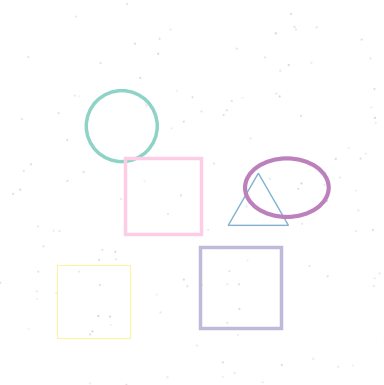[{"shape": "circle", "thickness": 2.5, "radius": 0.46, "center": [0.316, 0.672]}, {"shape": "square", "thickness": 2.5, "radius": 0.53, "center": [0.624, 0.253]}, {"shape": "triangle", "thickness": 1, "radius": 0.45, "center": [0.671, 0.46]}, {"shape": "square", "thickness": 2.5, "radius": 0.49, "center": [0.423, 0.492]}, {"shape": "oval", "thickness": 3, "radius": 0.54, "center": [0.745, 0.513]}, {"shape": "square", "thickness": 0.5, "radius": 0.47, "center": [0.243, 0.218]}]